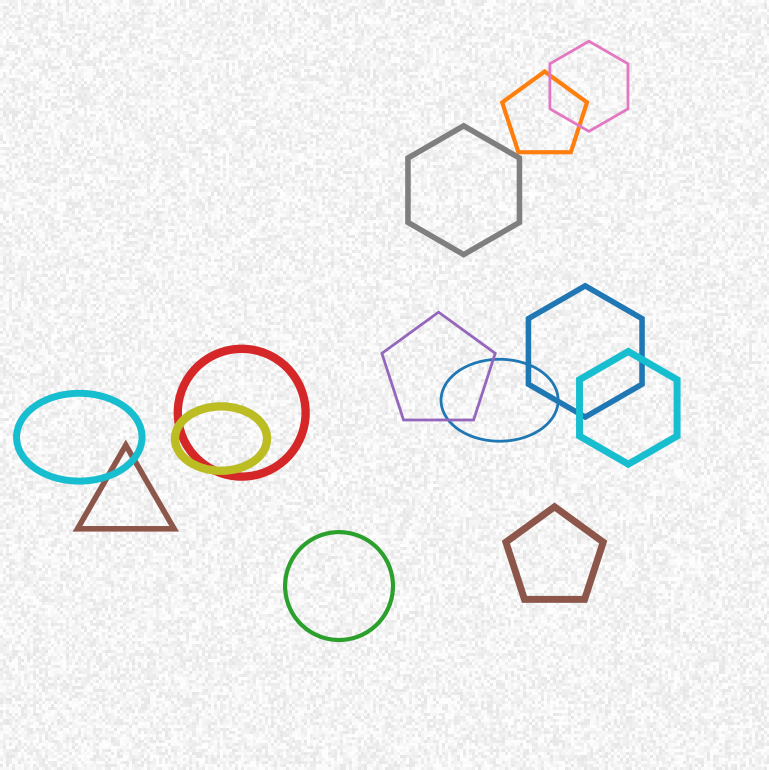[{"shape": "hexagon", "thickness": 2, "radius": 0.43, "center": [0.76, 0.544]}, {"shape": "oval", "thickness": 1, "radius": 0.38, "center": [0.649, 0.48]}, {"shape": "pentagon", "thickness": 1.5, "radius": 0.29, "center": [0.707, 0.849]}, {"shape": "circle", "thickness": 1.5, "radius": 0.35, "center": [0.44, 0.239]}, {"shape": "circle", "thickness": 3, "radius": 0.41, "center": [0.314, 0.464]}, {"shape": "pentagon", "thickness": 1, "radius": 0.39, "center": [0.57, 0.517]}, {"shape": "triangle", "thickness": 2, "radius": 0.36, "center": [0.163, 0.349]}, {"shape": "pentagon", "thickness": 2.5, "radius": 0.33, "center": [0.72, 0.275]}, {"shape": "hexagon", "thickness": 1, "radius": 0.29, "center": [0.765, 0.888]}, {"shape": "hexagon", "thickness": 2, "radius": 0.42, "center": [0.602, 0.753]}, {"shape": "oval", "thickness": 3, "radius": 0.3, "center": [0.287, 0.43]}, {"shape": "oval", "thickness": 2.5, "radius": 0.41, "center": [0.103, 0.432]}, {"shape": "hexagon", "thickness": 2.5, "radius": 0.37, "center": [0.816, 0.47]}]